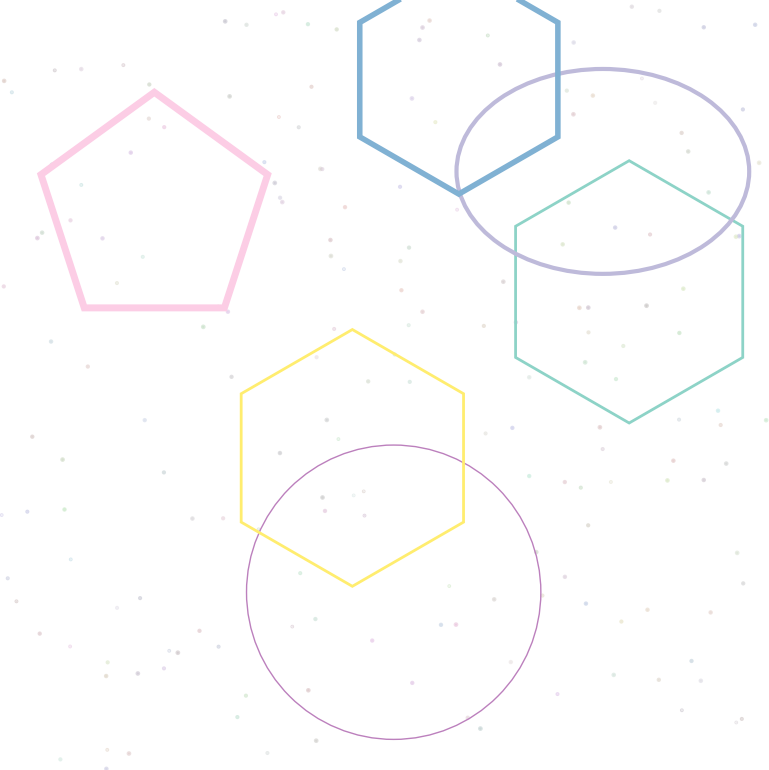[{"shape": "hexagon", "thickness": 1, "radius": 0.85, "center": [0.817, 0.621]}, {"shape": "oval", "thickness": 1.5, "radius": 0.95, "center": [0.783, 0.777]}, {"shape": "hexagon", "thickness": 2, "radius": 0.74, "center": [0.596, 0.897]}, {"shape": "pentagon", "thickness": 2.5, "radius": 0.77, "center": [0.2, 0.725]}, {"shape": "circle", "thickness": 0.5, "radius": 0.96, "center": [0.511, 0.231]}, {"shape": "hexagon", "thickness": 1, "radius": 0.83, "center": [0.458, 0.405]}]